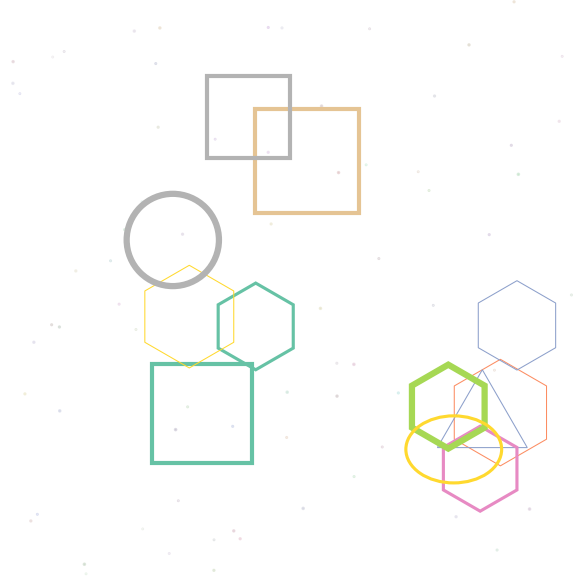[{"shape": "hexagon", "thickness": 1.5, "radius": 0.38, "center": [0.443, 0.434]}, {"shape": "square", "thickness": 2, "radius": 0.43, "center": [0.35, 0.283]}, {"shape": "hexagon", "thickness": 0.5, "radius": 0.46, "center": [0.866, 0.285]}, {"shape": "hexagon", "thickness": 0.5, "radius": 0.39, "center": [0.895, 0.436]}, {"shape": "triangle", "thickness": 0.5, "radius": 0.45, "center": [0.835, 0.269]}, {"shape": "hexagon", "thickness": 1.5, "radius": 0.37, "center": [0.831, 0.188]}, {"shape": "hexagon", "thickness": 3, "radius": 0.36, "center": [0.776, 0.295]}, {"shape": "hexagon", "thickness": 0.5, "radius": 0.44, "center": [0.328, 0.451]}, {"shape": "oval", "thickness": 1.5, "radius": 0.41, "center": [0.786, 0.221]}, {"shape": "square", "thickness": 2, "radius": 0.45, "center": [0.532, 0.72]}, {"shape": "square", "thickness": 2, "radius": 0.36, "center": [0.431, 0.797]}, {"shape": "circle", "thickness": 3, "radius": 0.4, "center": [0.299, 0.584]}]